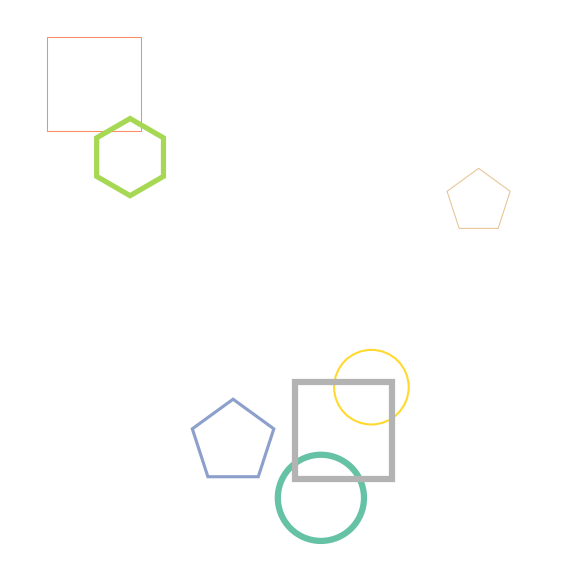[{"shape": "circle", "thickness": 3, "radius": 0.37, "center": [0.556, 0.137]}, {"shape": "square", "thickness": 0.5, "radius": 0.41, "center": [0.163, 0.854]}, {"shape": "pentagon", "thickness": 1.5, "radius": 0.37, "center": [0.404, 0.234]}, {"shape": "hexagon", "thickness": 2.5, "radius": 0.33, "center": [0.225, 0.727]}, {"shape": "circle", "thickness": 1, "radius": 0.32, "center": [0.643, 0.329]}, {"shape": "pentagon", "thickness": 0.5, "radius": 0.29, "center": [0.829, 0.65]}, {"shape": "square", "thickness": 3, "radius": 0.42, "center": [0.594, 0.254]}]